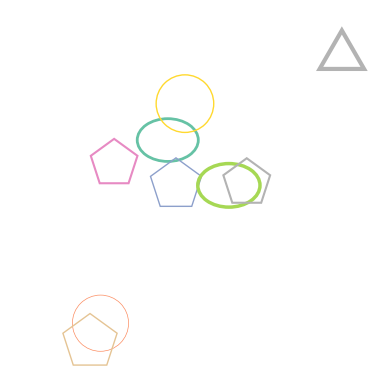[{"shape": "oval", "thickness": 2, "radius": 0.4, "center": [0.436, 0.636]}, {"shape": "circle", "thickness": 0.5, "radius": 0.36, "center": [0.261, 0.161]}, {"shape": "pentagon", "thickness": 1, "radius": 0.35, "center": [0.457, 0.52]}, {"shape": "pentagon", "thickness": 1.5, "radius": 0.32, "center": [0.296, 0.576]}, {"shape": "oval", "thickness": 2.5, "radius": 0.4, "center": [0.594, 0.519]}, {"shape": "circle", "thickness": 1, "radius": 0.37, "center": [0.48, 0.731]}, {"shape": "pentagon", "thickness": 1, "radius": 0.37, "center": [0.234, 0.112]}, {"shape": "triangle", "thickness": 3, "radius": 0.33, "center": [0.888, 0.854]}, {"shape": "pentagon", "thickness": 1.5, "radius": 0.32, "center": [0.641, 0.525]}]